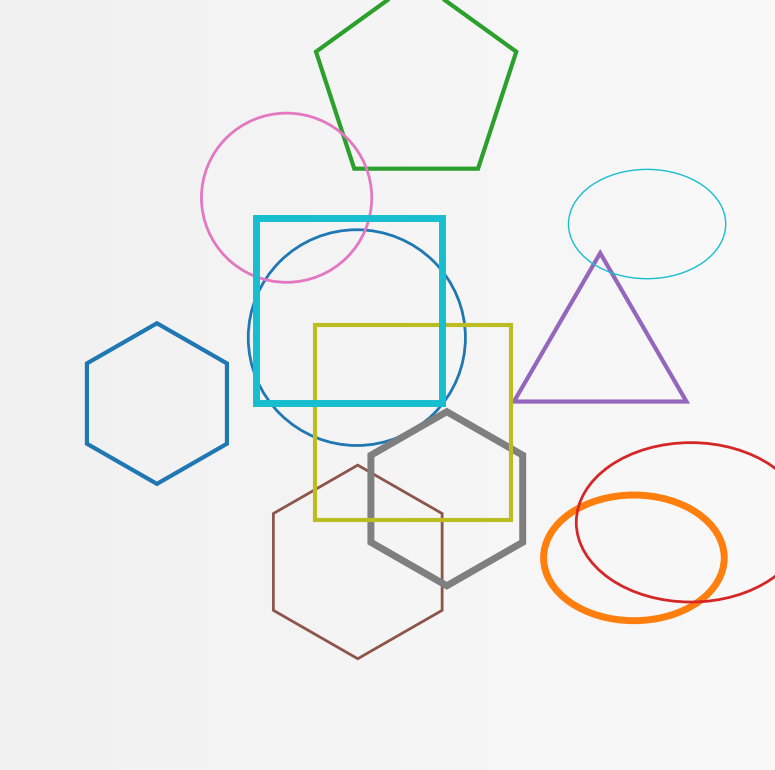[{"shape": "circle", "thickness": 1, "radius": 0.7, "center": [0.46, 0.562]}, {"shape": "hexagon", "thickness": 1.5, "radius": 0.52, "center": [0.202, 0.476]}, {"shape": "oval", "thickness": 2.5, "radius": 0.58, "center": [0.818, 0.276]}, {"shape": "pentagon", "thickness": 1.5, "radius": 0.68, "center": [0.537, 0.891]}, {"shape": "oval", "thickness": 1, "radius": 0.74, "center": [0.891, 0.322]}, {"shape": "triangle", "thickness": 1.5, "radius": 0.64, "center": [0.774, 0.543]}, {"shape": "hexagon", "thickness": 1, "radius": 0.63, "center": [0.462, 0.27]}, {"shape": "circle", "thickness": 1, "radius": 0.55, "center": [0.37, 0.743]}, {"shape": "hexagon", "thickness": 2.5, "radius": 0.57, "center": [0.577, 0.352]}, {"shape": "square", "thickness": 1.5, "radius": 0.63, "center": [0.533, 0.451]}, {"shape": "square", "thickness": 2.5, "radius": 0.6, "center": [0.45, 0.597]}, {"shape": "oval", "thickness": 0.5, "radius": 0.51, "center": [0.835, 0.709]}]